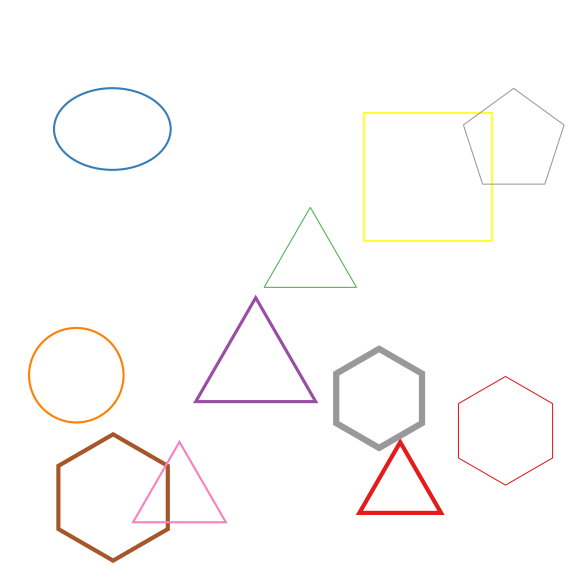[{"shape": "hexagon", "thickness": 0.5, "radius": 0.47, "center": [0.875, 0.253]}, {"shape": "triangle", "thickness": 2, "radius": 0.41, "center": [0.693, 0.152]}, {"shape": "oval", "thickness": 1, "radius": 0.51, "center": [0.195, 0.776]}, {"shape": "triangle", "thickness": 0.5, "radius": 0.46, "center": [0.537, 0.548]}, {"shape": "triangle", "thickness": 1.5, "radius": 0.6, "center": [0.443, 0.364]}, {"shape": "circle", "thickness": 1, "radius": 0.41, "center": [0.132, 0.349]}, {"shape": "square", "thickness": 1, "radius": 0.56, "center": [0.741, 0.693]}, {"shape": "hexagon", "thickness": 2, "radius": 0.55, "center": [0.196, 0.138]}, {"shape": "triangle", "thickness": 1, "radius": 0.46, "center": [0.311, 0.141]}, {"shape": "hexagon", "thickness": 3, "radius": 0.43, "center": [0.656, 0.309]}, {"shape": "pentagon", "thickness": 0.5, "radius": 0.46, "center": [0.89, 0.754]}]